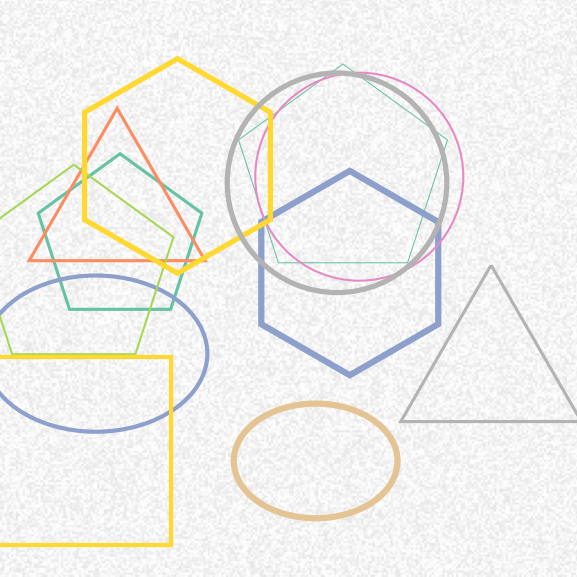[{"shape": "pentagon", "thickness": 1.5, "radius": 0.74, "center": [0.208, 0.584]}, {"shape": "pentagon", "thickness": 0.5, "radius": 0.95, "center": [0.594, 0.698]}, {"shape": "triangle", "thickness": 1.5, "radius": 0.88, "center": [0.203, 0.636]}, {"shape": "hexagon", "thickness": 3, "radius": 0.88, "center": [0.606, 0.526]}, {"shape": "oval", "thickness": 2, "radius": 0.97, "center": [0.166, 0.387]}, {"shape": "circle", "thickness": 1, "radius": 0.9, "center": [0.622, 0.693]}, {"shape": "pentagon", "thickness": 1, "radius": 0.91, "center": [0.128, 0.533]}, {"shape": "square", "thickness": 2, "radius": 0.81, "center": [0.133, 0.219]}, {"shape": "hexagon", "thickness": 2.5, "radius": 0.93, "center": [0.307, 0.712]}, {"shape": "oval", "thickness": 3, "radius": 0.71, "center": [0.547, 0.201]}, {"shape": "circle", "thickness": 2.5, "radius": 0.95, "center": [0.584, 0.683]}, {"shape": "triangle", "thickness": 1.5, "radius": 0.9, "center": [0.85, 0.359]}]